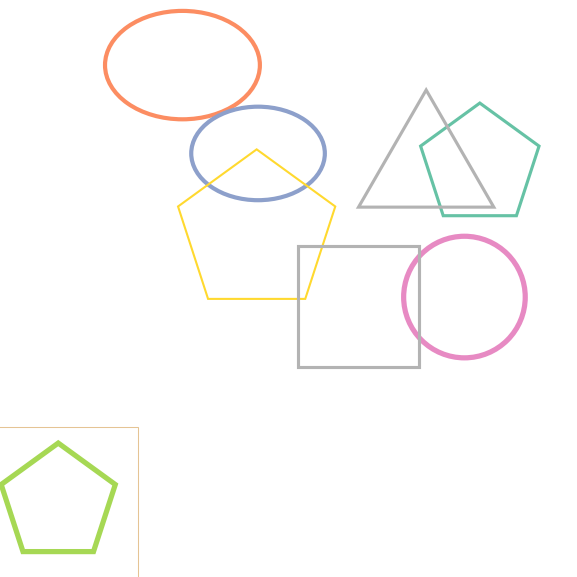[{"shape": "pentagon", "thickness": 1.5, "radius": 0.54, "center": [0.831, 0.713]}, {"shape": "oval", "thickness": 2, "radius": 0.67, "center": [0.316, 0.886]}, {"shape": "oval", "thickness": 2, "radius": 0.58, "center": [0.447, 0.733]}, {"shape": "circle", "thickness": 2.5, "radius": 0.53, "center": [0.804, 0.485]}, {"shape": "pentagon", "thickness": 2.5, "radius": 0.52, "center": [0.101, 0.128]}, {"shape": "pentagon", "thickness": 1, "radius": 0.72, "center": [0.444, 0.597]}, {"shape": "square", "thickness": 0.5, "radius": 0.69, "center": [0.1, 0.121]}, {"shape": "triangle", "thickness": 1.5, "radius": 0.68, "center": [0.738, 0.708]}, {"shape": "square", "thickness": 1.5, "radius": 0.52, "center": [0.62, 0.468]}]